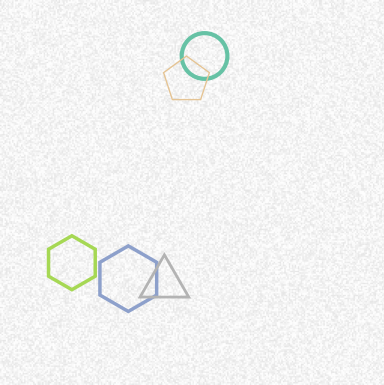[{"shape": "circle", "thickness": 3, "radius": 0.3, "center": [0.531, 0.855]}, {"shape": "hexagon", "thickness": 2.5, "radius": 0.43, "center": [0.333, 0.276]}, {"shape": "hexagon", "thickness": 2.5, "radius": 0.35, "center": [0.187, 0.318]}, {"shape": "pentagon", "thickness": 1, "radius": 0.31, "center": [0.484, 0.792]}, {"shape": "triangle", "thickness": 2, "radius": 0.37, "center": [0.427, 0.265]}]